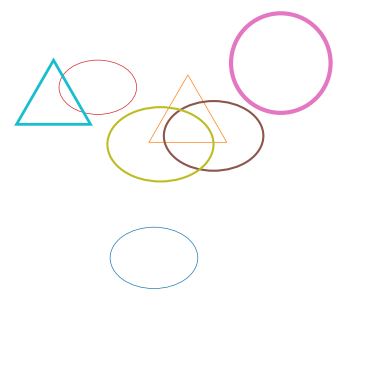[{"shape": "oval", "thickness": 0.5, "radius": 0.57, "center": [0.4, 0.33]}, {"shape": "triangle", "thickness": 0.5, "radius": 0.58, "center": [0.488, 0.689]}, {"shape": "oval", "thickness": 0.5, "radius": 0.5, "center": [0.254, 0.773]}, {"shape": "oval", "thickness": 1.5, "radius": 0.65, "center": [0.555, 0.647]}, {"shape": "circle", "thickness": 3, "radius": 0.65, "center": [0.729, 0.836]}, {"shape": "oval", "thickness": 1.5, "radius": 0.69, "center": [0.417, 0.625]}, {"shape": "triangle", "thickness": 2, "radius": 0.55, "center": [0.139, 0.733]}]